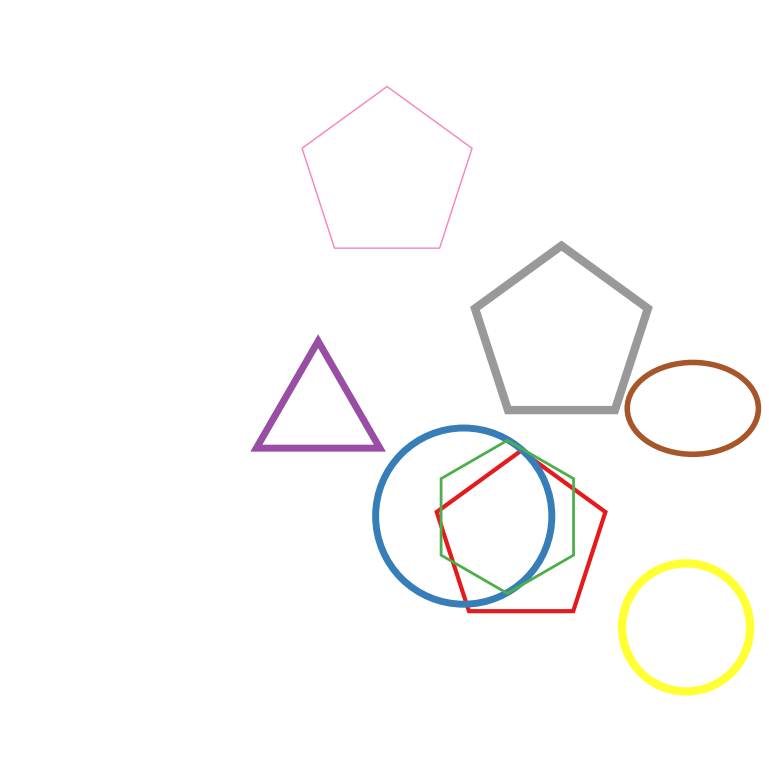[{"shape": "pentagon", "thickness": 1.5, "radius": 0.58, "center": [0.677, 0.299]}, {"shape": "circle", "thickness": 2.5, "radius": 0.57, "center": [0.602, 0.33]}, {"shape": "hexagon", "thickness": 1, "radius": 0.5, "center": [0.659, 0.329]}, {"shape": "triangle", "thickness": 2.5, "radius": 0.46, "center": [0.413, 0.464]}, {"shape": "circle", "thickness": 3, "radius": 0.42, "center": [0.891, 0.185]}, {"shape": "oval", "thickness": 2, "radius": 0.43, "center": [0.9, 0.47]}, {"shape": "pentagon", "thickness": 0.5, "radius": 0.58, "center": [0.503, 0.772]}, {"shape": "pentagon", "thickness": 3, "radius": 0.59, "center": [0.729, 0.563]}]